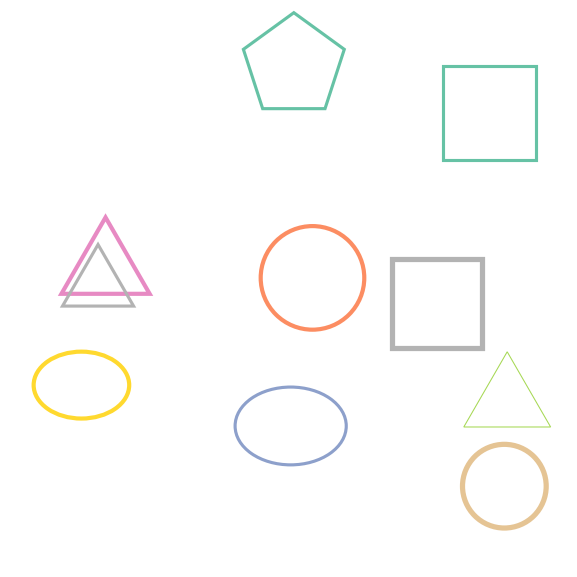[{"shape": "square", "thickness": 1.5, "radius": 0.41, "center": [0.847, 0.803]}, {"shape": "pentagon", "thickness": 1.5, "radius": 0.46, "center": [0.509, 0.885]}, {"shape": "circle", "thickness": 2, "radius": 0.45, "center": [0.541, 0.518]}, {"shape": "oval", "thickness": 1.5, "radius": 0.48, "center": [0.503, 0.262]}, {"shape": "triangle", "thickness": 2, "radius": 0.44, "center": [0.183, 0.534]}, {"shape": "triangle", "thickness": 0.5, "radius": 0.43, "center": [0.878, 0.303]}, {"shape": "oval", "thickness": 2, "radius": 0.41, "center": [0.141, 0.332]}, {"shape": "circle", "thickness": 2.5, "radius": 0.36, "center": [0.873, 0.157]}, {"shape": "triangle", "thickness": 1.5, "radius": 0.36, "center": [0.17, 0.505]}, {"shape": "square", "thickness": 2.5, "radius": 0.39, "center": [0.757, 0.474]}]